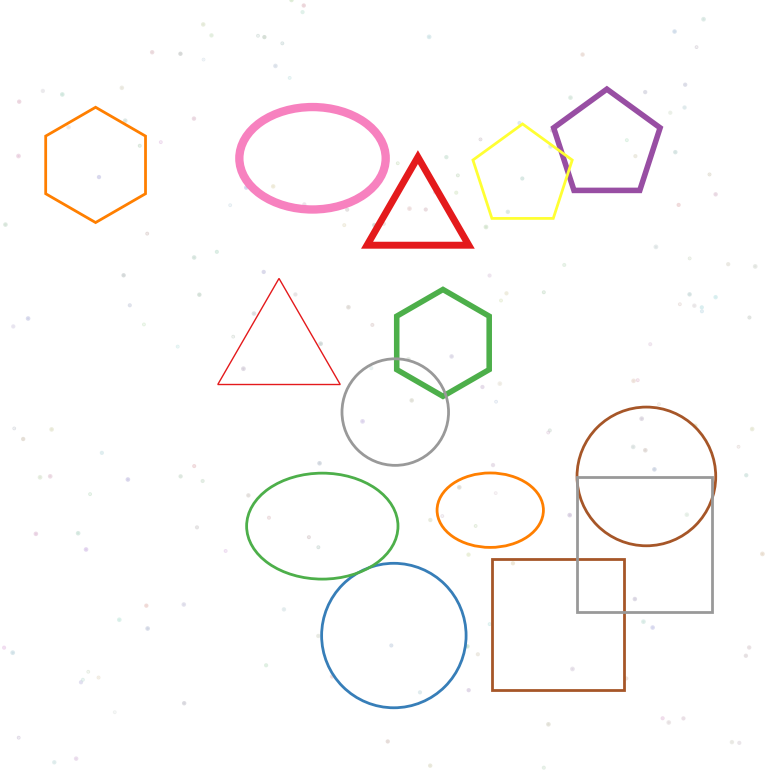[{"shape": "triangle", "thickness": 0.5, "radius": 0.46, "center": [0.362, 0.547]}, {"shape": "triangle", "thickness": 2.5, "radius": 0.38, "center": [0.543, 0.72]}, {"shape": "circle", "thickness": 1, "radius": 0.47, "center": [0.512, 0.175]}, {"shape": "hexagon", "thickness": 2, "radius": 0.35, "center": [0.575, 0.555]}, {"shape": "oval", "thickness": 1, "radius": 0.49, "center": [0.419, 0.317]}, {"shape": "pentagon", "thickness": 2, "radius": 0.36, "center": [0.788, 0.812]}, {"shape": "hexagon", "thickness": 1, "radius": 0.37, "center": [0.124, 0.786]}, {"shape": "oval", "thickness": 1, "radius": 0.35, "center": [0.637, 0.337]}, {"shape": "pentagon", "thickness": 1, "radius": 0.34, "center": [0.679, 0.771]}, {"shape": "circle", "thickness": 1, "radius": 0.45, "center": [0.839, 0.381]}, {"shape": "square", "thickness": 1, "radius": 0.43, "center": [0.725, 0.189]}, {"shape": "oval", "thickness": 3, "radius": 0.48, "center": [0.406, 0.794]}, {"shape": "circle", "thickness": 1, "radius": 0.35, "center": [0.513, 0.465]}, {"shape": "square", "thickness": 1, "radius": 0.44, "center": [0.837, 0.293]}]